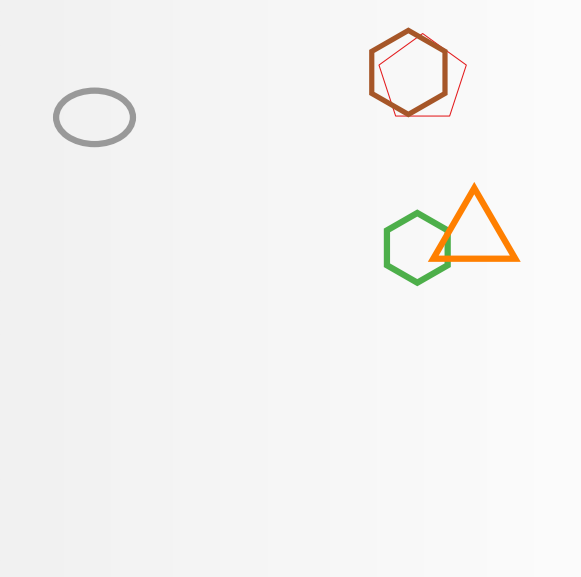[{"shape": "pentagon", "thickness": 0.5, "radius": 0.4, "center": [0.727, 0.862]}, {"shape": "hexagon", "thickness": 3, "radius": 0.3, "center": [0.718, 0.57]}, {"shape": "triangle", "thickness": 3, "radius": 0.41, "center": [0.816, 0.592]}, {"shape": "hexagon", "thickness": 2.5, "radius": 0.36, "center": [0.703, 0.874]}, {"shape": "oval", "thickness": 3, "radius": 0.33, "center": [0.163, 0.796]}]